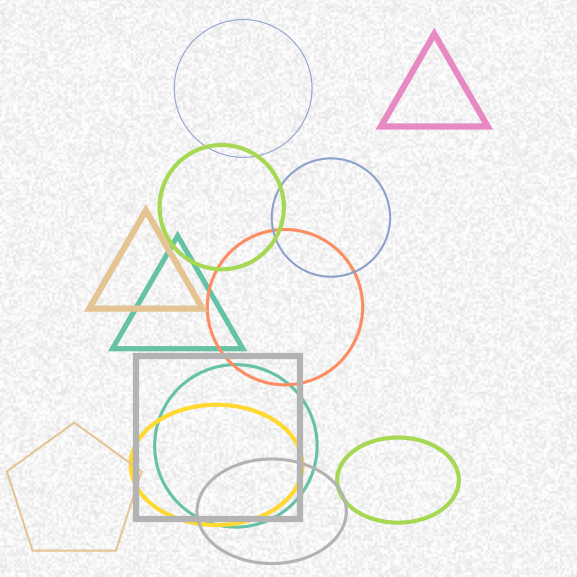[{"shape": "triangle", "thickness": 2.5, "radius": 0.65, "center": [0.308, 0.461]}, {"shape": "circle", "thickness": 1.5, "radius": 0.7, "center": [0.408, 0.227]}, {"shape": "circle", "thickness": 1.5, "radius": 0.67, "center": [0.493, 0.467]}, {"shape": "circle", "thickness": 1, "radius": 0.51, "center": [0.573, 0.622]}, {"shape": "circle", "thickness": 0.5, "radius": 0.6, "center": [0.421, 0.846]}, {"shape": "triangle", "thickness": 3, "radius": 0.53, "center": [0.752, 0.834]}, {"shape": "oval", "thickness": 2, "radius": 0.53, "center": [0.689, 0.168]}, {"shape": "circle", "thickness": 2, "radius": 0.54, "center": [0.384, 0.64]}, {"shape": "oval", "thickness": 2, "radius": 0.74, "center": [0.375, 0.194]}, {"shape": "triangle", "thickness": 3, "radius": 0.57, "center": [0.253, 0.521]}, {"shape": "pentagon", "thickness": 1, "radius": 0.61, "center": [0.129, 0.145]}, {"shape": "oval", "thickness": 1.5, "radius": 0.65, "center": [0.47, 0.114]}, {"shape": "square", "thickness": 3, "radius": 0.71, "center": [0.377, 0.241]}]